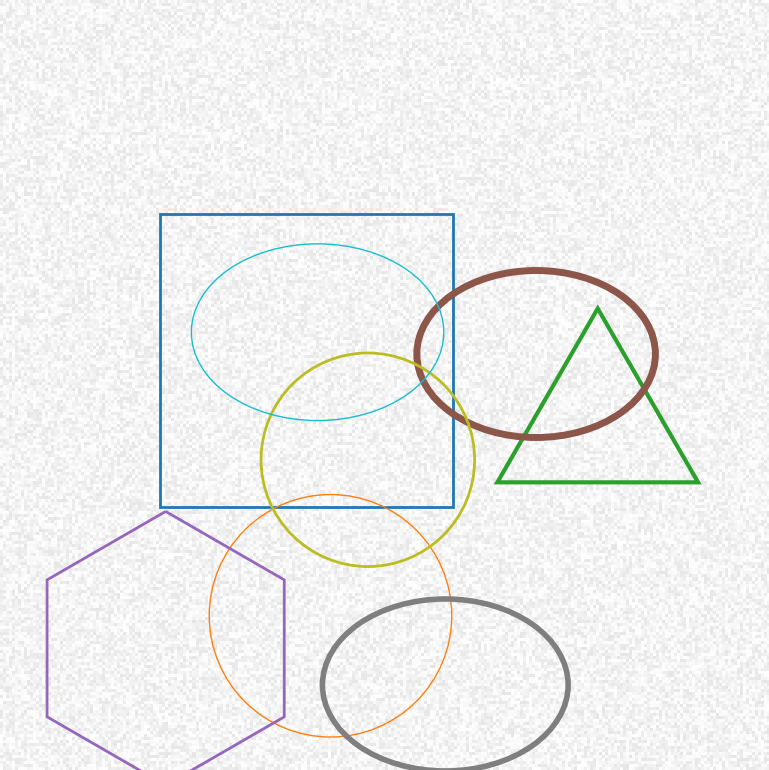[{"shape": "square", "thickness": 1, "radius": 0.95, "center": [0.398, 0.532]}, {"shape": "circle", "thickness": 0.5, "radius": 0.79, "center": [0.429, 0.2]}, {"shape": "triangle", "thickness": 1.5, "radius": 0.75, "center": [0.776, 0.449]}, {"shape": "hexagon", "thickness": 1, "radius": 0.89, "center": [0.215, 0.158]}, {"shape": "oval", "thickness": 2.5, "radius": 0.77, "center": [0.696, 0.54]}, {"shape": "oval", "thickness": 2, "radius": 0.8, "center": [0.578, 0.11]}, {"shape": "circle", "thickness": 1, "radius": 0.69, "center": [0.478, 0.403]}, {"shape": "oval", "thickness": 0.5, "radius": 0.82, "center": [0.412, 0.569]}]